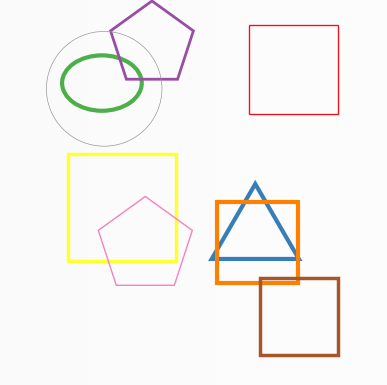[{"shape": "square", "thickness": 1, "radius": 0.58, "center": [0.757, 0.819]}, {"shape": "triangle", "thickness": 3, "radius": 0.65, "center": [0.659, 0.392]}, {"shape": "oval", "thickness": 3, "radius": 0.51, "center": [0.263, 0.784]}, {"shape": "pentagon", "thickness": 2, "radius": 0.56, "center": [0.392, 0.885]}, {"shape": "square", "thickness": 3, "radius": 0.53, "center": [0.665, 0.37]}, {"shape": "square", "thickness": 2.5, "radius": 0.7, "center": [0.316, 0.461]}, {"shape": "square", "thickness": 2.5, "radius": 0.5, "center": [0.772, 0.178]}, {"shape": "pentagon", "thickness": 1, "radius": 0.64, "center": [0.375, 0.362]}, {"shape": "circle", "thickness": 0.5, "radius": 0.75, "center": [0.269, 0.769]}]